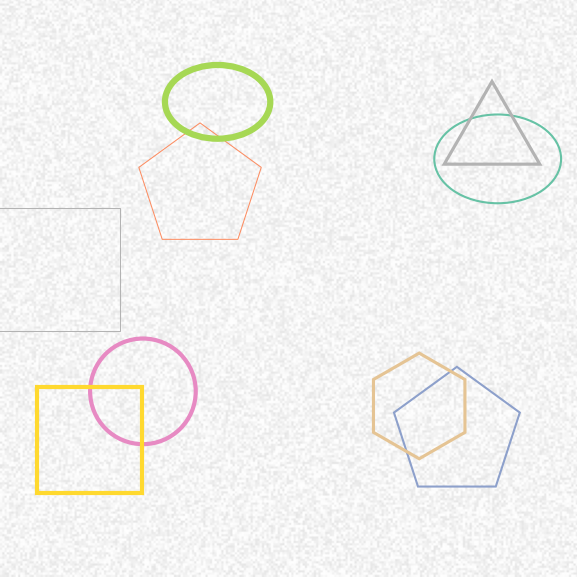[{"shape": "oval", "thickness": 1, "radius": 0.55, "center": [0.862, 0.724]}, {"shape": "pentagon", "thickness": 0.5, "radius": 0.56, "center": [0.346, 0.675]}, {"shape": "pentagon", "thickness": 1, "radius": 0.57, "center": [0.791, 0.249]}, {"shape": "circle", "thickness": 2, "radius": 0.46, "center": [0.247, 0.321]}, {"shape": "oval", "thickness": 3, "radius": 0.46, "center": [0.377, 0.823]}, {"shape": "square", "thickness": 2, "radius": 0.46, "center": [0.155, 0.237]}, {"shape": "hexagon", "thickness": 1.5, "radius": 0.46, "center": [0.726, 0.296]}, {"shape": "square", "thickness": 0.5, "radius": 0.53, "center": [0.101, 0.532]}, {"shape": "triangle", "thickness": 1.5, "radius": 0.48, "center": [0.852, 0.763]}]